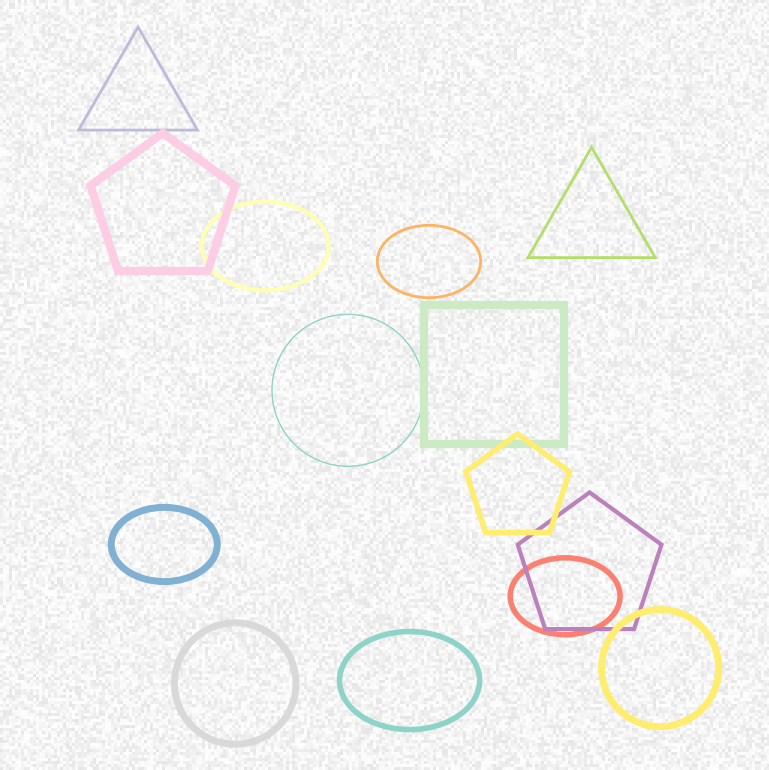[{"shape": "oval", "thickness": 2, "radius": 0.45, "center": [0.532, 0.116]}, {"shape": "circle", "thickness": 0.5, "radius": 0.49, "center": [0.452, 0.493]}, {"shape": "oval", "thickness": 1.5, "radius": 0.41, "center": [0.345, 0.681]}, {"shape": "triangle", "thickness": 1, "radius": 0.45, "center": [0.179, 0.876]}, {"shape": "oval", "thickness": 2, "radius": 0.36, "center": [0.734, 0.226]}, {"shape": "oval", "thickness": 2.5, "radius": 0.34, "center": [0.213, 0.293]}, {"shape": "oval", "thickness": 1, "radius": 0.34, "center": [0.557, 0.66]}, {"shape": "triangle", "thickness": 1, "radius": 0.48, "center": [0.768, 0.713]}, {"shape": "pentagon", "thickness": 3, "radius": 0.49, "center": [0.212, 0.728]}, {"shape": "circle", "thickness": 2.5, "radius": 0.39, "center": [0.306, 0.112]}, {"shape": "pentagon", "thickness": 1.5, "radius": 0.49, "center": [0.766, 0.262]}, {"shape": "square", "thickness": 3, "radius": 0.45, "center": [0.642, 0.514]}, {"shape": "pentagon", "thickness": 2, "radius": 0.35, "center": [0.672, 0.366]}, {"shape": "circle", "thickness": 2.5, "radius": 0.38, "center": [0.857, 0.132]}]